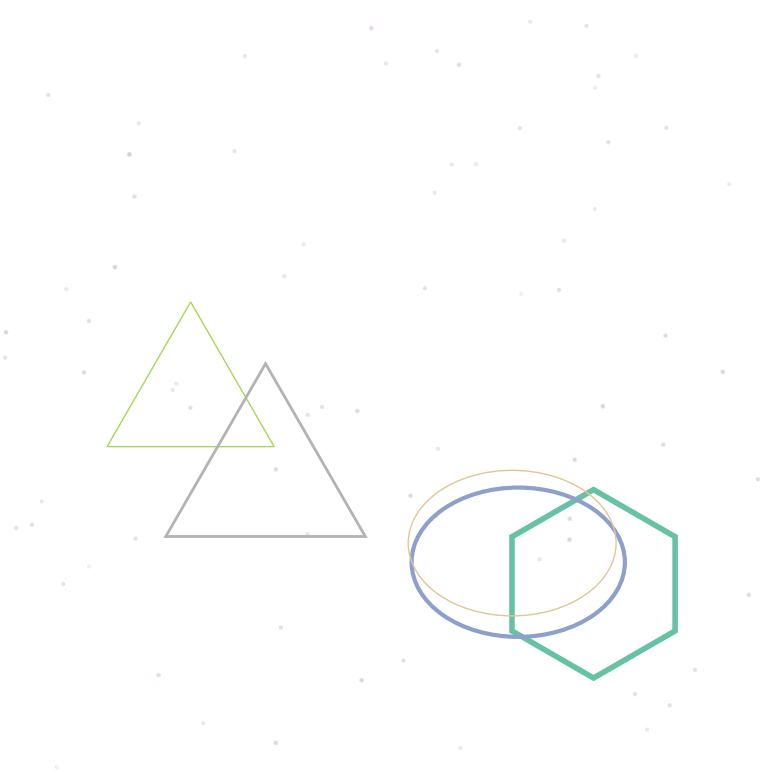[{"shape": "hexagon", "thickness": 2, "radius": 0.61, "center": [0.771, 0.242]}, {"shape": "oval", "thickness": 1.5, "radius": 0.69, "center": [0.673, 0.27]}, {"shape": "triangle", "thickness": 0.5, "radius": 0.63, "center": [0.248, 0.483]}, {"shape": "oval", "thickness": 0.5, "radius": 0.68, "center": [0.665, 0.295]}, {"shape": "triangle", "thickness": 1, "radius": 0.75, "center": [0.345, 0.378]}]